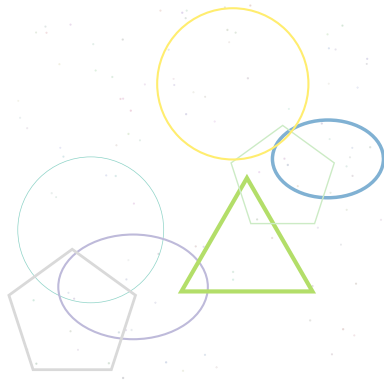[{"shape": "circle", "thickness": 0.5, "radius": 0.95, "center": [0.236, 0.403]}, {"shape": "oval", "thickness": 1.5, "radius": 0.97, "center": [0.346, 0.255]}, {"shape": "oval", "thickness": 2.5, "radius": 0.72, "center": [0.852, 0.587]}, {"shape": "triangle", "thickness": 3, "radius": 0.98, "center": [0.641, 0.341]}, {"shape": "pentagon", "thickness": 2, "radius": 0.86, "center": [0.188, 0.18]}, {"shape": "pentagon", "thickness": 1, "radius": 0.7, "center": [0.734, 0.533]}, {"shape": "circle", "thickness": 1.5, "radius": 0.98, "center": [0.605, 0.782]}]